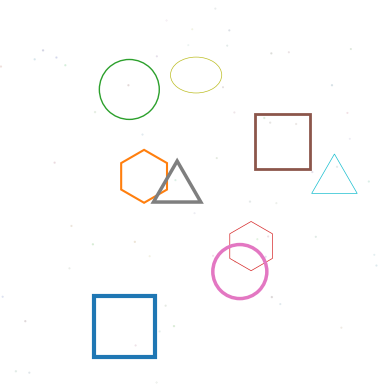[{"shape": "square", "thickness": 3, "radius": 0.39, "center": [0.323, 0.152]}, {"shape": "hexagon", "thickness": 1.5, "radius": 0.34, "center": [0.374, 0.542]}, {"shape": "circle", "thickness": 1, "radius": 0.39, "center": [0.336, 0.768]}, {"shape": "hexagon", "thickness": 0.5, "radius": 0.32, "center": [0.652, 0.361]}, {"shape": "square", "thickness": 2, "radius": 0.36, "center": [0.734, 0.632]}, {"shape": "circle", "thickness": 2.5, "radius": 0.35, "center": [0.623, 0.295]}, {"shape": "triangle", "thickness": 2.5, "radius": 0.35, "center": [0.46, 0.511]}, {"shape": "oval", "thickness": 0.5, "radius": 0.33, "center": [0.509, 0.805]}, {"shape": "triangle", "thickness": 0.5, "radius": 0.34, "center": [0.869, 0.532]}]